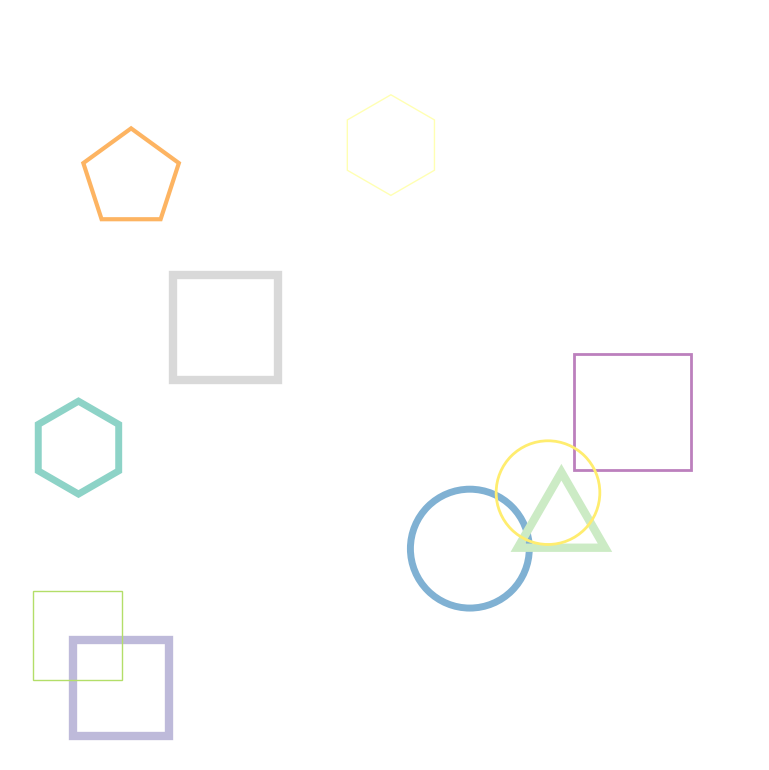[{"shape": "hexagon", "thickness": 2.5, "radius": 0.3, "center": [0.102, 0.419]}, {"shape": "hexagon", "thickness": 0.5, "radius": 0.33, "center": [0.508, 0.812]}, {"shape": "square", "thickness": 3, "radius": 0.31, "center": [0.157, 0.107]}, {"shape": "circle", "thickness": 2.5, "radius": 0.39, "center": [0.61, 0.287]}, {"shape": "pentagon", "thickness": 1.5, "radius": 0.33, "center": [0.17, 0.768]}, {"shape": "square", "thickness": 0.5, "radius": 0.29, "center": [0.1, 0.175]}, {"shape": "square", "thickness": 3, "radius": 0.34, "center": [0.293, 0.574]}, {"shape": "square", "thickness": 1, "radius": 0.38, "center": [0.821, 0.465]}, {"shape": "triangle", "thickness": 3, "radius": 0.33, "center": [0.729, 0.321]}, {"shape": "circle", "thickness": 1, "radius": 0.34, "center": [0.712, 0.36]}]